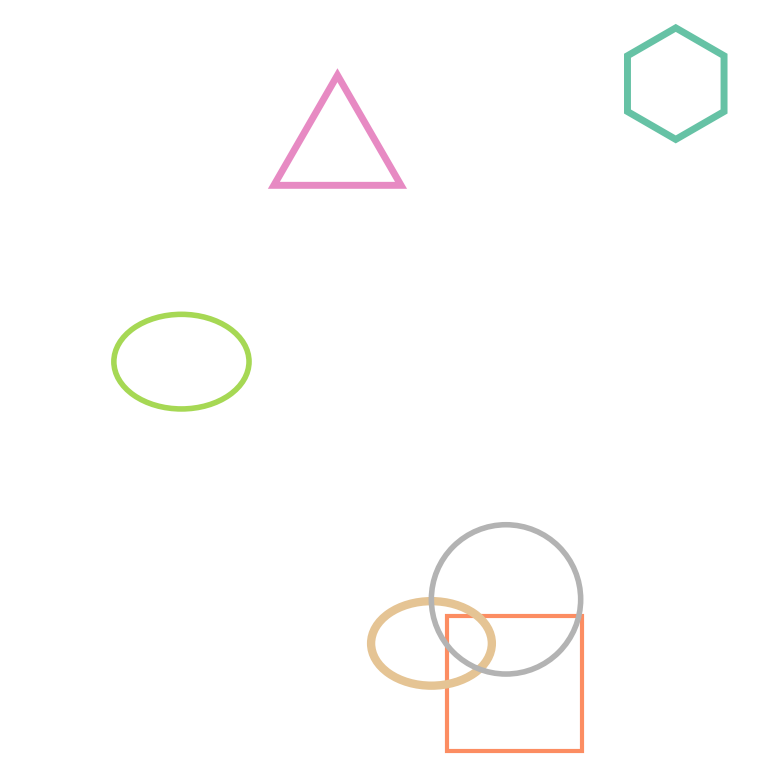[{"shape": "hexagon", "thickness": 2.5, "radius": 0.36, "center": [0.878, 0.891]}, {"shape": "square", "thickness": 1.5, "radius": 0.44, "center": [0.668, 0.113]}, {"shape": "triangle", "thickness": 2.5, "radius": 0.48, "center": [0.438, 0.807]}, {"shape": "oval", "thickness": 2, "radius": 0.44, "center": [0.236, 0.53]}, {"shape": "oval", "thickness": 3, "radius": 0.39, "center": [0.56, 0.164]}, {"shape": "circle", "thickness": 2, "radius": 0.48, "center": [0.657, 0.222]}]